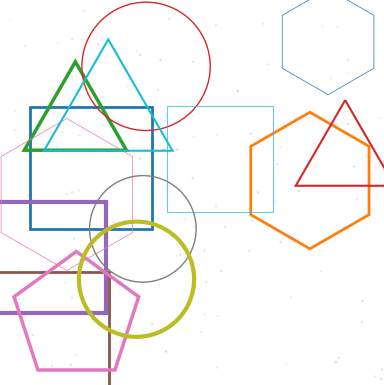[{"shape": "square", "thickness": 2, "radius": 0.8, "center": [0.236, 0.564]}, {"shape": "hexagon", "thickness": 0.5, "radius": 0.69, "center": [0.852, 0.892]}, {"shape": "hexagon", "thickness": 2, "radius": 0.89, "center": [0.805, 0.531]}, {"shape": "triangle", "thickness": 2.5, "radius": 0.77, "center": [0.196, 0.686]}, {"shape": "circle", "thickness": 1, "radius": 0.83, "center": [0.379, 0.828]}, {"shape": "triangle", "thickness": 1.5, "radius": 0.74, "center": [0.897, 0.592]}, {"shape": "square", "thickness": 3, "radius": 0.72, "center": [0.13, 0.331]}, {"shape": "square", "thickness": 2, "radius": 0.87, "center": [0.109, 0.12]}, {"shape": "pentagon", "thickness": 2.5, "radius": 0.85, "center": [0.198, 0.177]}, {"shape": "hexagon", "thickness": 0.5, "radius": 0.99, "center": [0.174, 0.495]}, {"shape": "circle", "thickness": 1, "radius": 0.69, "center": [0.371, 0.405]}, {"shape": "circle", "thickness": 3, "radius": 0.75, "center": [0.355, 0.275]}, {"shape": "square", "thickness": 0.5, "radius": 0.69, "center": [0.571, 0.587]}, {"shape": "triangle", "thickness": 1.5, "radius": 0.96, "center": [0.281, 0.705]}]